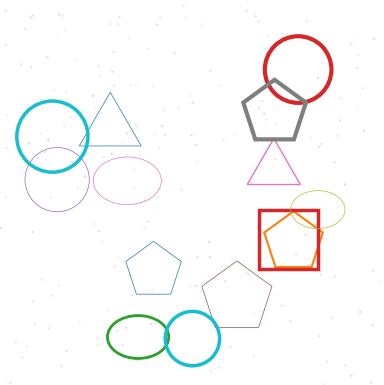[{"shape": "triangle", "thickness": 0.5, "radius": 0.46, "center": [0.286, 0.667]}, {"shape": "pentagon", "thickness": 0.5, "radius": 0.38, "center": [0.399, 0.297]}, {"shape": "pentagon", "thickness": 1.5, "radius": 0.4, "center": [0.762, 0.371]}, {"shape": "oval", "thickness": 2, "radius": 0.4, "center": [0.359, 0.125]}, {"shape": "circle", "thickness": 3, "radius": 0.43, "center": [0.774, 0.819]}, {"shape": "square", "thickness": 2.5, "radius": 0.38, "center": [0.749, 0.378]}, {"shape": "circle", "thickness": 0.5, "radius": 0.42, "center": [0.148, 0.533]}, {"shape": "pentagon", "thickness": 0.5, "radius": 0.48, "center": [0.615, 0.227]}, {"shape": "oval", "thickness": 0.5, "radius": 0.44, "center": [0.331, 0.53]}, {"shape": "triangle", "thickness": 1, "radius": 0.4, "center": [0.711, 0.561]}, {"shape": "pentagon", "thickness": 3, "radius": 0.43, "center": [0.713, 0.707]}, {"shape": "oval", "thickness": 0.5, "radius": 0.35, "center": [0.826, 0.456]}, {"shape": "circle", "thickness": 2.5, "radius": 0.35, "center": [0.5, 0.121]}, {"shape": "circle", "thickness": 2.5, "radius": 0.46, "center": [0.136, 0.645]}]